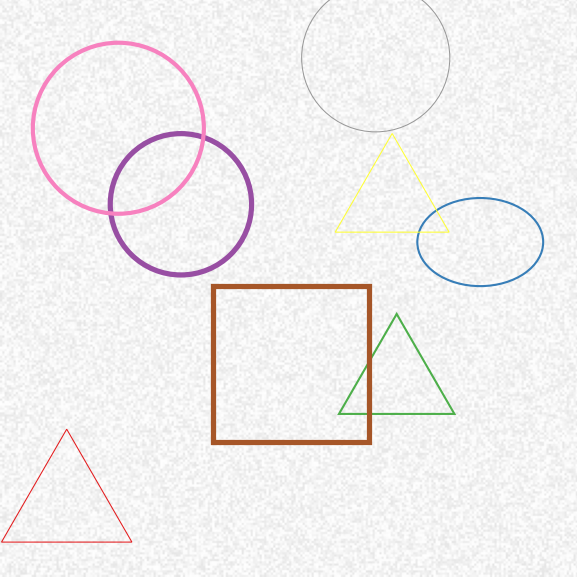[{"shape": "triangle", "thickness": 0.5, "radius": 0.65, "center": [0.115, 0.126]}, {"shape": "oval", "thickness": 1, "radius": 0.54, "center": [0.832, 0.58]}, {"shape": "triangle", "thickness": 1, "radius": 0.58, "center": [0.687, 0.34]}, {"shape": "circle", "thickness": 2.5, "radius": 0.61, "center": [0.313, 0.645]}, {"shape": "triangle", "thickness": 0.5, "radius": 0.57, "center": [0.679, 0.654]}, {"shape": "square", "thickness": 2.5, "radius": 0.67, "center": [0.504, 0.369]}, {"shape": "circle", "thickness": 2, "radius": 0.74, "center": [0.205, 0.777]}, {"shape": "circle", "thickness": 0.5, "radius": 0.64, "center": [0.651, 0.899]}]